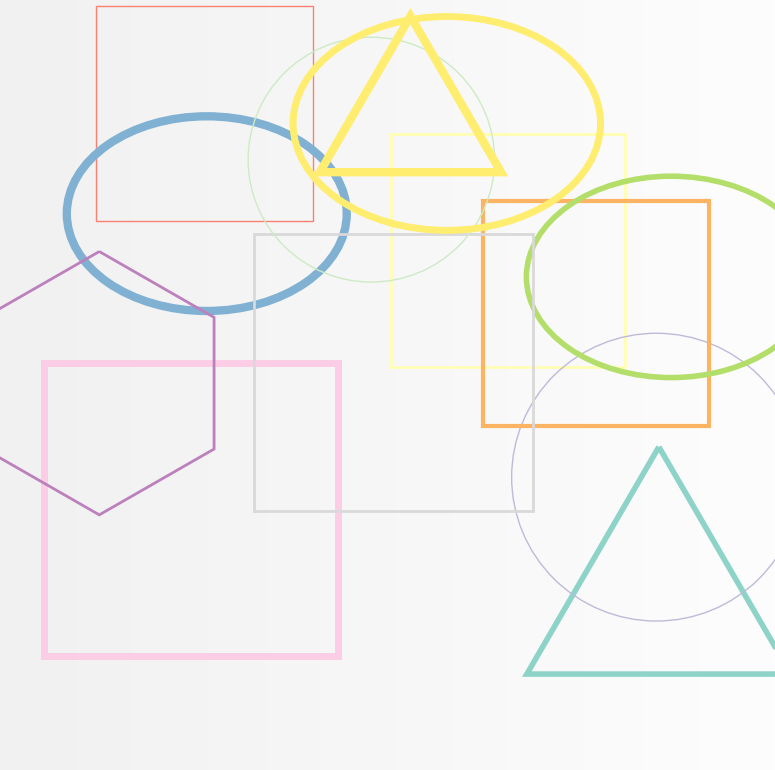[{"shape": "triangle", "thickness": 2, "radius": 0.98, "center": [0.85, 0.223]}, {"shape": "square", "thickness": 1, "radius": 0.76, "center": [0.655, 0.674]}, {"shape": "circle", "thickness": 0.5, "radius": 0.93, "center": [0.847, 0.38]}, {"shape": "square", "thickness": 0.5, "radius": 0.7, "center": [0.264, 0.852]}, {"shape": "oval", "thickness": 3, "radius": 0.9, "center": [0.267, 0.723]}, {"shape": "square", "thickness": 1.5, "radius": 0.73, "center": [0.769, 0.593]}, {"shape": "oval", "thickness": 2, "radius": 0.93, "center": [0.866, 0.64]}, {"shape": "square", "thickness": 2.5, "radius": 0.95, "center": [0.247, 0.338]}, {"shape": "square", "thickness": 1, "radius": 0.9, "center": [0.507, 0.516]}, {"shape": "hexagon", "thickness": 1, "radius": 0.85, "center": [0.128, 0.502]}, {"shape": "circle", "thickness": 0.5, "radius": 0.79, "center": [0.479, 0.793]}, {"shape": "oval", "thickness": 2.5, "radius": 0.99, "center": [0.577, 0.84]}, {"shape": "triangle", "thickness": 3, "radius": 0.67, "center": [0.53, 0.844]}]